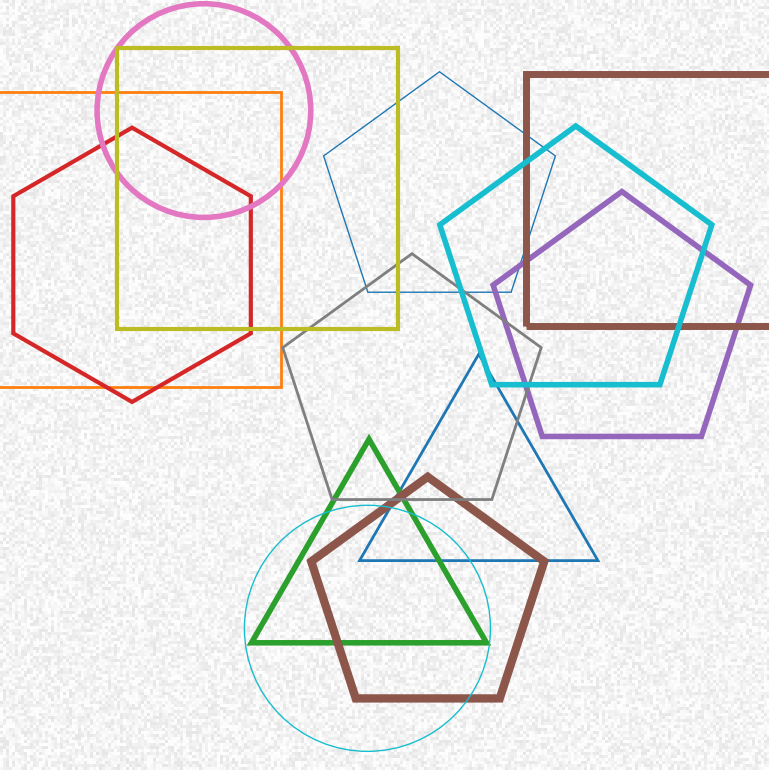[{"shape": "triangle", "thickness": 1, "radius": 0.89, "center": [0.622, 0.361]}, {"shape": "pentagon", "thickness": 0.5, "radius": 0.79, "center": [0.571, 0.749]}, {"shape": "square", "thickness": 1, "radius": 0.96, "center": [0.174, 0.689]}, {"shape": "triangle", "thickness": 2, "radius": 0.88, "center": [0.479, 0.253]}, {"shape": "hexagon", "thickness": 1.5, "radius": 0.89, "center": [0.172, 0.656]}, {"shape": "pentagon", "thickness": 2, "radius": 0.88, "center": [0.808, 0.575]}, {"shape": "square", "thickness": 2.5, "radius": 0.82, "center": [0.847, 0.741]}, {"shape": "pentagon", "thickness": 3, "radius": 0.8, "center": [0.556, 0.222]}, {"shape": "circle", "thickness": 2, "radius": 0.69, "center": [0.265, 0.856]}, {"shape": "pentagon", "thickness": 1, "radius": 0.88, "center": [0.535, 0.494]}, {"shape": "square", "thickness": 1.5, "radius": 0.91, "center": [0.335, 0.755]}, {"shape": "pentagon", "thickness": 2, "radius": 0.93, "center": [0.748, 0.651]}, {"shape": "circle", "thickness": 0.5, "radius": 0.8, "center": [0.477, 0.184]}]